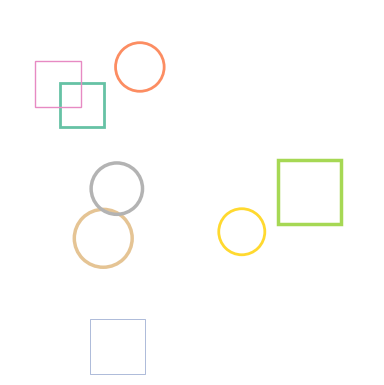[{"shape": "square", "thickness": 2, "radius": 0.29, "center": [0.214, 0.727]}, {"shape": "circle", "thickness": 2, "radius": 0.32, "center": [0.363, 0.826]}, {"shape": "square", "thickness": 0.5, "radius": 0.36, "center": [0.305, 0.101]}, {"shape": "square", "thickness": 1, "radius": 0.3, "center": [0.151, 0.782]}, {"shape": "square", "thickness": 2.5, "radius": 0.41, "center": [0.805, 0.501]}, {"shape": "circle", "thickness": 2, "radius": 0.3, "center": [0.628, 0.398]}, {"shape": "circle", "thickness": 2.5, "radius": 0.38, "center": [0.268, 0.381]}, {"shape": "circle", "thickness": 2.5, "radius": 0.33, "center": [0.303, 0.51]}]